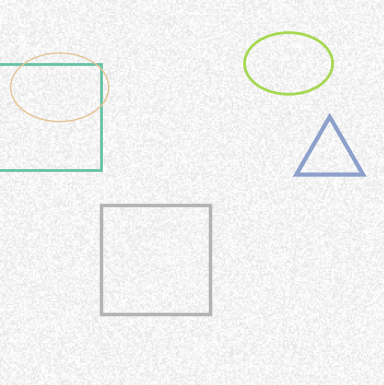[{"shape": "square", "thickness": 2, "radius": 0.69, "center": [0.123, 0.697]}, {"shape": "triangle", "thickness": 3, "radius": 0.5, "center": [0.856, 0.597]}, {"shape": "oval", "thickness": 2, "radius": 0.57, "center": [0.75, 0.835]}, {"shape": "oval", "thickness": 1, "radius": 0.64, "center": [0.155, 0.773]}, {"shape": "square", "thickness": 2.5, "radius": 0.71, "center": [0.405, 0.326]}]